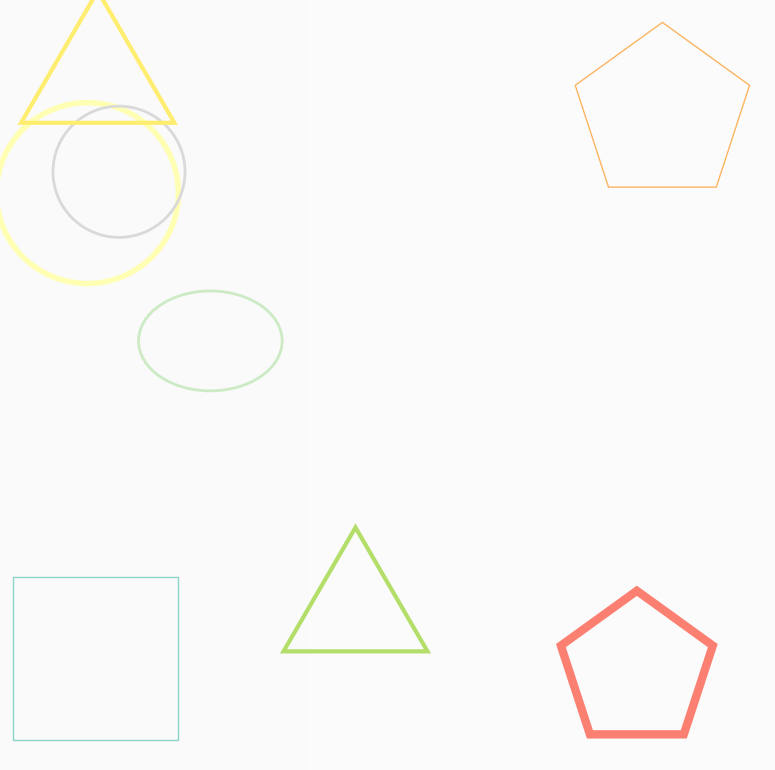[{"shape": "square", "thickness": 0.5, "radius": 0.53, "center": [0.124, 0.145]}, {"shape": "circle", "thickness": 2, "radius": 0.59, "center": [0.113, 0.749]}, {"shape": "pentagon", "thickness": 3, "radius": 0.52, "center": [0.822, 0.13]}, {"shape": "pentagon", "thickness": 0.5, "radius": 0.59, "center": [0.855, 0.853]}, {"shape": "triangle", "thickness": 1.5, "radius": 0.54, "center": [0.459, 0.208]}, {"shape": "circle", "thickness": 1, "radius": 0.43, "center": [0.154, 0.777]}, {"shape": "oval", "thickness": 1, "radius": 0.46, "center": [0.271, 0.557]}, {"shape": "triangle", "thickness": 1.5, "radius": 0.57, "center": [0.126, 0.898]}]